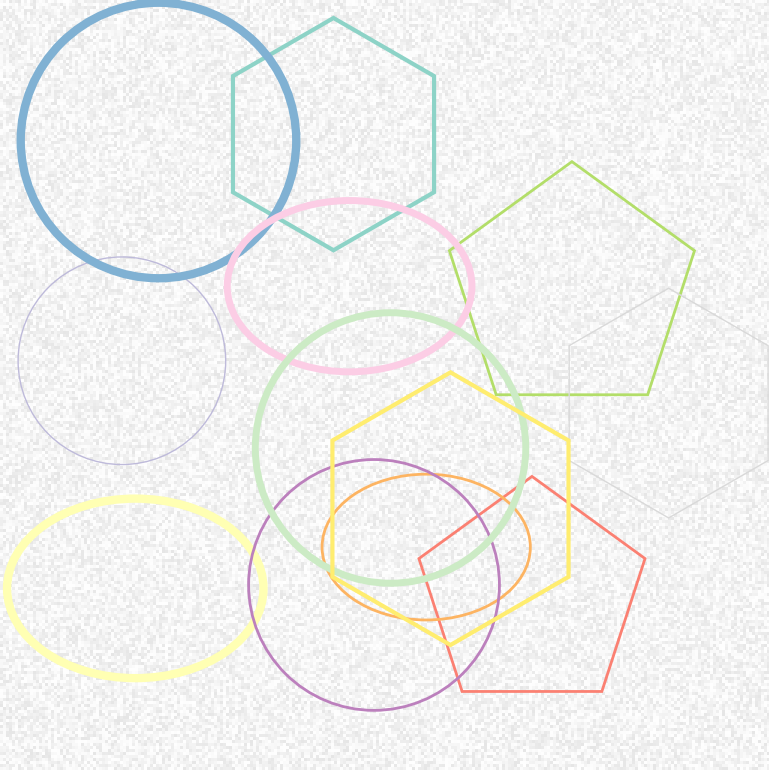[{"shape": "hexagon", "thickness": 1.5, "radius": 0.75, "center": [0.433, 0.826]}, {"shape": "oval", "thickness": 3, "radius": 0.83, "center": [0.176, 0.236]}, {"shape": "circle", "thickness": 0.5, "radius": 0.67, "center": [0.158, 0.531]}, {"shape": "pentagon", "thickness": 1, "radius": 0.77, "center": [0.691, 0.227]}, {"shape": "circle", "thickness": 3, "radius": 0.89, "center": [0.206, 0.818]}, {"shape": "oval", "thickness": 1, "radius": 0.68, "center": [0.553, 0.29]}, {"shape": "pentagon", "thickness": 1, "radius": 0.84, "center": [0.743, 0.623]}, {"shape": "oval", "thickness": 2.5, "radius": 0.79, "center": [0.454, 0.628]}, {"shape": "hexagon", "thickness": 0.5, "radius": 0.75, "center": [0.868, 0.477]}, {"shape": "circle", "thickness": 1, "radius": 0.81, "center": [0.486, 0.24]}, {"shape": "circle", "thickness": 2.5, "radius": 0.88, "center": [0.507, 0.418]}, {"shape": "hexagon", "thickness": 1.5, "radius": 0.89, "center": [0.585, 0.339]}]